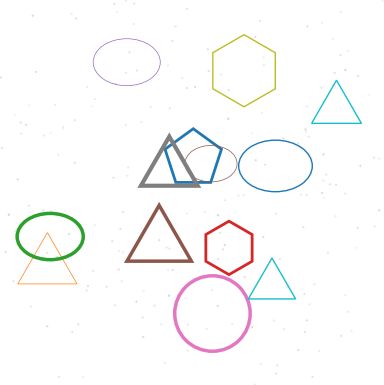[{"shape": "oval", "thickness": 1, "radius": 0.48, "center": [0.716, 0.569]}, {"shape": "pentagon", "thickness": 2, "radius": 0.39, "center": [0.502, 0.589]}, {"shape": "triangle", "thickness": 0.5, "radius": 0.44, "center": [0.123, 0.307]}, {"shape": "oval", "thickness": 2.5, "radius": 0.43, "center": [0.13, 0.386]}, {"shape": "hexagon", "thickness": 2, "radius": 0.35, "center": [0.595, 0.356]}, {"shape": "oval", "thickness": 0.5, "radius": 0.44, "center": [0.329, 0.838]}, {"shape": "triangle", "thickness": 2.5, "radius": 0.48, "center": [0.413, 0.37]}, {"shape": "oval", "thickness": 0.5, "radius": 0.34, "center": [0.548, 0.575]}, {"shape": "circle", "thickness": 2.5, "radius": 0.49, "center": [0.552, 0.186]}, {"shape": "triangle", "thickness": 3, "radius": 0.43, "center": [0.44, 0.56]}, {"shape": "hexagon", "thickness": 1, "radius": 0.47, "center": [0.634, 0.816]}, {"shape": "triangle", "thickness": 1, "radius": 0.35, "center": [0.706, 0.259]}, {"shape": "triangle", "thickness": 1, "radius": 0.37, "center": [0.874, 0.717]}]